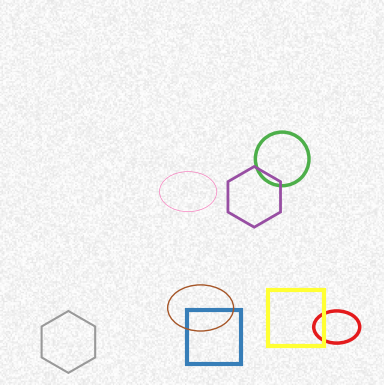[{"shape": "oval", "thickness": 2.5, "radius": 0.3, "center": [0.875, 0.151]}, {"shape": "square", "thickness": 3, "radius": 0.35, "center": [0.556, 0.124]}, {"shape": "circle", "thickness": 2.5, "radius": 0.35, "center": [0.733, 0.587]}, {"shape": "hexagon", "thickness": 2, "radius": 0.39, "center": [0.66, 0.489]}, {"shape": "square", "thickness": 3, "radius": 0.36, "center": [0.77, 0.174]}, {"shape": "oval", "thickness": 1, "radius": 0.43, "center": [0.521, 0.2]}, {"shape": "oval", "thickness": 0.5, "radius": 0.37, "center": [0.489, 0.502]}, {"shape": "hexagon", "thickness": 1.5, "radius": 0.4, "center": [0.178, 0.112]}]